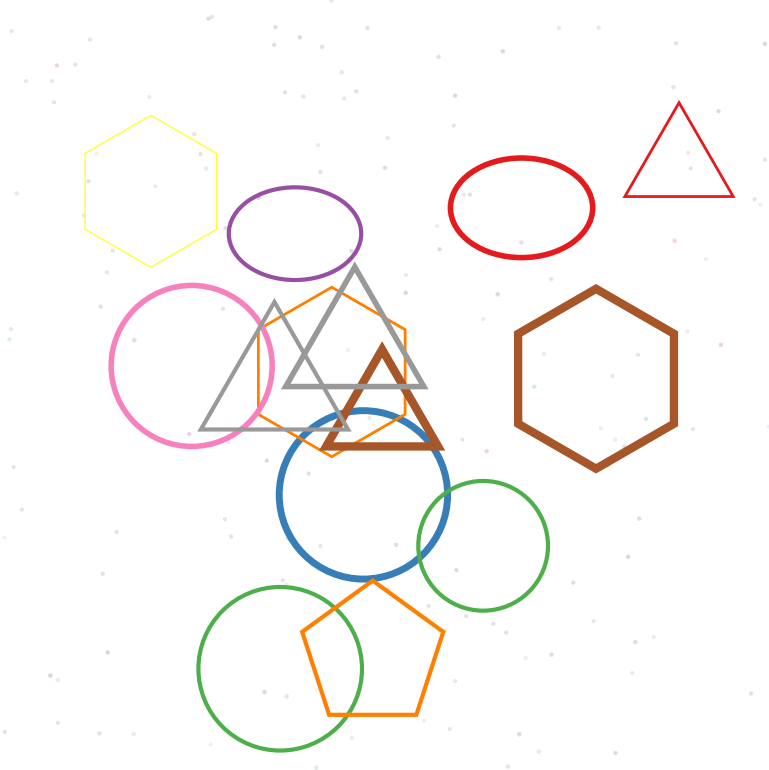[{"shape": "triangle", "thickness": 1, "radius": 0.41, "center": [0.882, 0.785]}, {"shape": "oval", "thickness": 2, "radius": 0.46, "center": [0.677, 0.73]}, {"shape": "circle", "thickness": 2.5, "radius": 0.55, "center": [0.472, 0.357]}, {"shape": "circle", "thickness": 1.5, "radius": 0.53, "center": [0.364, 0.131]}, {"shape": "circle", "thickness": 1.5, "radius": 0.42, "center": [0.627, 0.291]}, {"shape": "oval", "thickness": 1.5, "radius": 0.43, "center": [0.383, 0.697]}, {"shape": "pentagon", "thickness": 1.5, "radius": 0.48, "center": [0.484, 0.15]}, {"shape": "hexagon", "thickness": 1, "radius": 0.55, "center": [0.431, 0.517]}, {"shape": "hexagon", "thickness": 0.5, "radius": 0.49, "center": [0.196, 0.752]}, {"shape": "triangle", "thickness": 3, "radius": 0.42, "center": [0.496, 0.462]}, {"shape": "hexagon", "thickness": 3, "radius": 0.58, "center": [0.774, 0.508]}, {"shape": "circle", "thickness": 2, "radius": 0.52, "center": [0.249, 0.525]}, {"shape": "triangle", "thickness": 2, "radius": 0.52, "center": [0.461, 0.55]}, {"shape": "triangle", "thickness": 1.5, "radius": 0.55, "center": [0.356, 0.497]}]